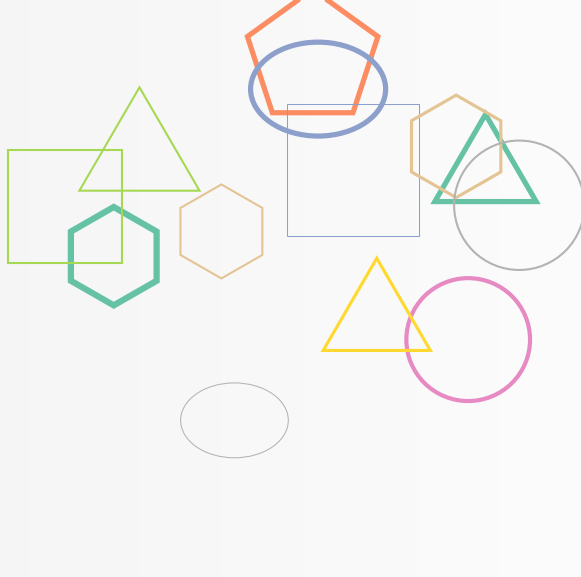[{"shape": "hexagon", "thickness": 3, "radius": 0.43, "center": [0.196, 0.556]}, {"shape": "triangle", "thickness": 2.5, "radius": 0.5, "center": [0.835, 0.7]}, {"shape": "pentagon", "thickness": 2.5, "radius": 0.59, "center": [0.538, 0.899]}, {"shape": "square", "thickness": 0.5, "radius": 0.57, "center": [0.607, 0.705]}, {"shape": "oval", "thickness": 2.5, "radius": 0.58, "center": [0.547, 0.845]}, {"shape": "circle", "thickness": 2, "radius": 0.53, "center": [0.806, 0.411]}, {"shape": "triangle", "thickness": 1, "radius": 0.6, "center": [0.24, 0.729]}, {"shape": "square", "thickness": 1, "radius": 0.49, "center": [0.112, 0.642]}, {"shape": "triangle", "thickness": 1.5, "radius": 0.53, "center": [0.648, 0.445]}, {"shape": "hexagon", "thickness": 1, "radius": 0.41, "center": [0.381, 0.598]}, {"shape": "hexagon", "thickness": 1.5, "radius": 0.44, "center": [0.785, 0.746]}, {"shape": "oval", "thickness": 0.5, "radius": 0.46, "center": [0.403, 0.271]}, {"shape": "circle", "thickness": 1, "radius": 0.56, "center": [0.893, 0.644]}]